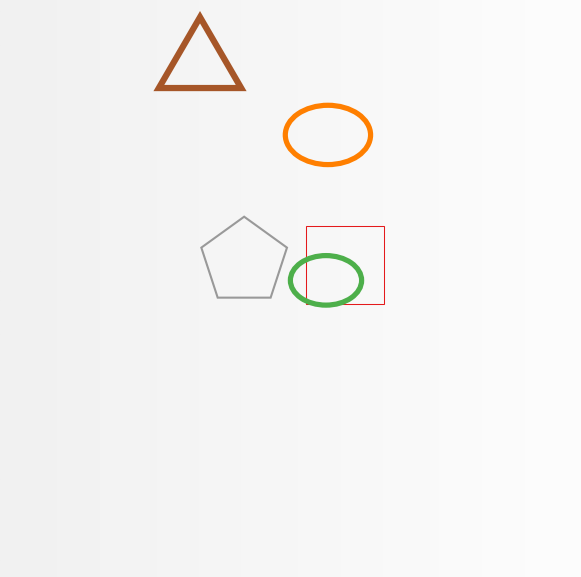[{"shape": "square", "thickness": 0.5, "radius": 0.34, "center": [0.594, 0.54]}, {"shape": "oval", "thickness": 2.5, "radius": 0.31, "center": [0.561, 0.514]}, {"shape": "oval", "thickness": 2.5, "radius": 0.37, "center": [0.564, 0.765]}, {"shape": "triangle", "thickness": 3, "radius": 0.41, "center": [0.344, 0.888]}, {"shape": "pentagon", "thickness": 1, "radius": 0.39, "center": [0.42, 0.546]}]